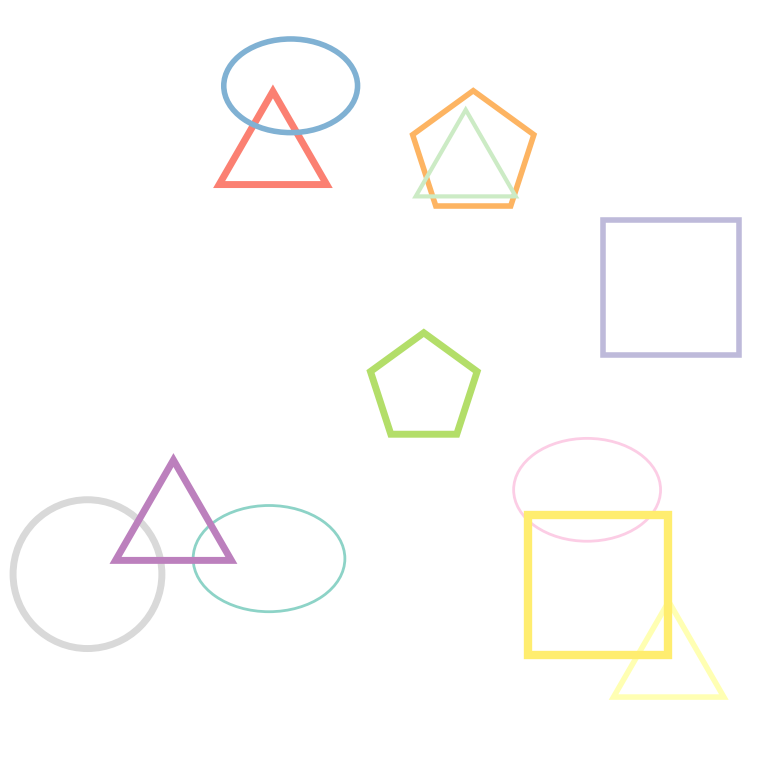[{"shape": "oval", "thickness": 1, "radius": 0.49, "center": [0.349, 0.275]}, {"shape": "triangle", "thickness": 2, "radius": 0.41, "center": [0.868, 0.136]}, {"shape": "square", "thickness": 2, "radius": 0.44, "center": [0.871, 0.627]}, {"shape": "triangle", "thickness": 2.5, "radius": 0.4, "center": [0.354, 0.801]}, {"shape": "oval", "thickness": 2, "radius": 0.43, "center": [0.377, 0.889]}, {"shape": "pentagon", "thickness": 2, "radius": 0.41, "center": [0.615, 0.799]}, {"shape": "pentagon", "thickness": 2.5, "radius": 0.36, "center": [0.55, 0.495]}, {"shape": "oval", "thickness": 1, "radius": 0.48, "center": [0.762, 0.364]}, {"shape": "circle", "thickness": 2.5, "radius": 0.48, "center": [0.114, 0.254]}, {"shape": "triangle", "thickness": 2.5, "radius": 0.43, "center": [0.225, 0.316]}, {"shape": "triangle", "thickness": 1.5, "radius": 0.37, "center": [0.605, 0.782]}, {"shape": "square", "thickness": 3, "radius": 0.46, "center": [0.776, 0.24]}]